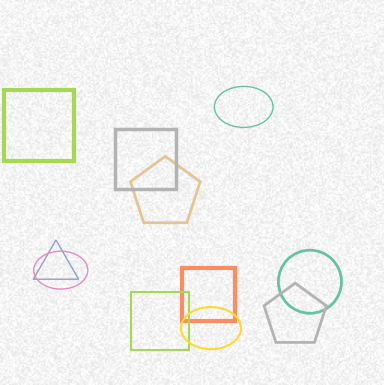[{"shape": "oval", "thickness": 1, "radius": 0.38, "center": [0.633, 0.722]}, {"shape": "circle", "thickness": 2, "radius": 0.41, "center": [0.805, 0.268]}, {"shape": "square", "thickness": 3, "radius": 0.34, "center": [0.542, 0.234]}, {"shape": "triangle", "thickness": 1, "radius": 0.34, "center": [0.145, 0.309]}, {"shape": "oval", "thickness": 1, "radius": 0.35, "center": [0.158, 0.298]}, {"shape": "square", "thickness": 1.5, "radius": 0.38, "center": [0.416, 0.166]}, {"shape": "square", "thickness": 3, "radius": 0.46, "center": [0.102, 0.674]}, {"shape": "oval", "thickness": 1.5, "radius": 0.39, "center": [0.548, 0.148]}, {"shape": "pentagon", "thickness": 2, "radius": 0.48, "center": [0.429, 0.499]}, {"shape": "pentagon", "thickness": 2, "radius": 0.43, "center": [0.767, 0.18]}, {"shape": "square", "thickness": 2.5, "radius": 0.39, "center": [0.377, 0.587]}]